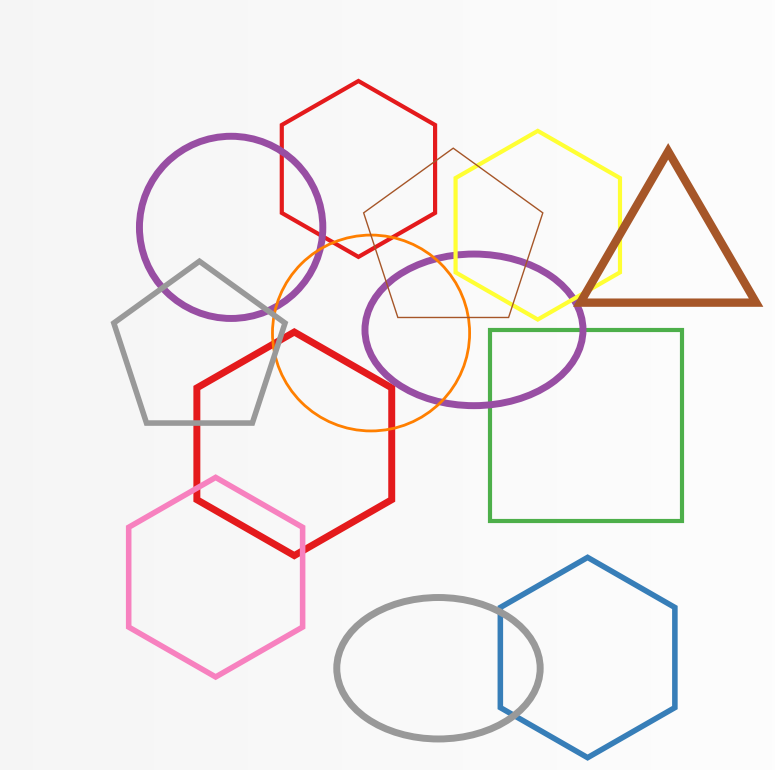[{"shape": "hexagon", "thickness": 1.5, "radius": 0.57, "center": [0.463, 0.781]}, {"shape": "hexagon", "thickness": 2.5, "radius": 0.73, "center": [0.38, 0.424]}, {"shape": "hexagon", "thickness": 2, "radius": 0.65, "center": [0.758, 0.146]}, {"shape": "square", "thickness": 1.5, "radius": 0.62, "center": [0.756, 0.447]}, {"shape": "circle", "thickness": 2.5, "radius": 0.59, "center": [0.298, 0.705]}, {"shape": "oval", "thickness": 2.5, "radius": 0.7, "center": [0.612, 0.572]}, {"shape": "circle", "thickness": 1, "radius": 0.64, "center": [0.479, 0.568]}, {"shape": "hexagon", "thickness": 1.5, "radius": 0.61, "center": [0.694, 0.708]}, {"shape": "pentagon", "thickness": 0.5, "radius": 0.61, "center": [0.585, 0.686]}, {"shape": "triangle", "thickness": 3, "radius": 0.65, "center": [0.862, 0.672]}, {"shape": "hexagon", "thickness": 2, "radius": 0.65, "center": [0.278, 0.25]}, {"shape": "oval", "thickness": 2.5, "radius": 0.66, "center": [0.566, 0.132]}, {"shape": "pentagon", "thickness": 2, "radius": 0.58, "center": [0.257, 0.545]}]